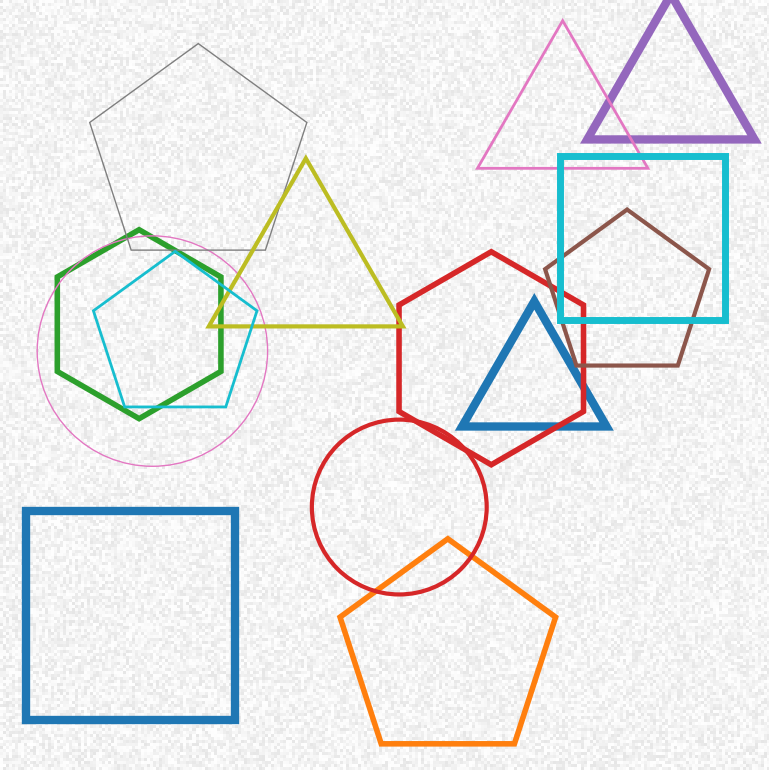[{"shape": "square", "thickness": 3, "radius": 0.68, "center": [0.169, 0.2]}, {"shape": "triangle", "thickness": 3, "radius": 0.54, "center": [0.694, 0.5]}, {"shape": "pentagon", "thickness": 2, "radius": 0.74, "center": [0.582, 0.153]}, {"shape": "hexagon", "thickness": 2, "radius": 0.61, "center": [0.181, 0.579]}, {"shape": "hexagon", "thickness": 2, "radius": 0.69, "center": [0.638, 0.535]}, {"shape": "circle", "thickness": 1.5, "radius": 0.57, "center": [0.519, 0.342]}, {"shape": "triangle", "thickness": 3, "radius": 0.63, "center": [0.871, 0.882]}, {"shape": "pentagon", "thickness": 1.5, "radius": 0.56, "center": [0.814, 0.616]}, {"shape": "circle", "thickness": 0.5, "radius": 0.75, "center": [0.198, 0.544]}, {"shape": "triangle", "thickness": 1, "radius": 0.64, "center": [0.731, 0.845]}, {"shape": "pentagon", "thickness": 0.5, "radius": 0.74, "center": [0.257, 0.795]}, {"shape": "triangle", "thickness": 1.5, "radius": 0.73, "center": [0.397, 0.649]}, {"shape": "square", "thickness": 2.5, "radius": 0.53, "center": [0.834, 0.691]}, {"shape": "pentagon", "thickness": 1, "radius": 0.56, "center": [0.228, 0.562]}]